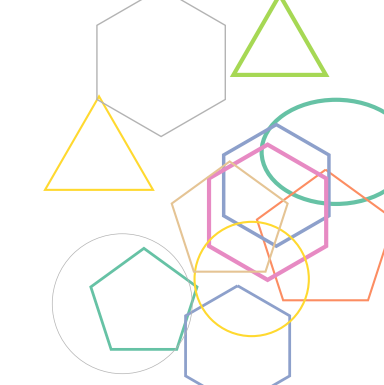[{"shape": "oval", "thickness": 3, "radius": 0.97, "center": [0.873, 0.606]}, {"shape": "pentagon", "thickness": 2, "radius": 0.73, "center": [0.374, 0.21]}, {"shape": "pentagon", "thickness": 1.5, "radius": 0.94, "center": [0.846, 0.372]}, {"shape": "hexagon", "thickness": 2, "radius": 0.78, "center": [0.617, 0.102]}, {"shape": "hexagon", "thickness": 2.5, "radius": 0.79, "center": [0.718, 0.519]}, {"shape": "hexagon", "thickness": 3, "radius": 0.88, "center": [0.695, 0.449]}, {"shape": "triangle", "thickness": 3, "radius": 0.69, "center": [0.726, 0.875]}, {"shape": "circle", "thickness": 1.5, "radius": 0.74, "center": [0.654, 0.275]}, {"shape": "triangle", "thickness": 1.5, "radius": 0.81, "center": [0.257, 0.588]}, {"shape": "pentagon", "thickness": 1.5, "radius": 0.79, "center": [0.597, 0.422]}, {"shape": "circle", "thickness": 0.5, "radius": 0.91, "center": [0.318, 0.211]}, {"shape": "hexagon", "thickness": 1, "radius": 0.96, "center": [0.418, 0.838]}]